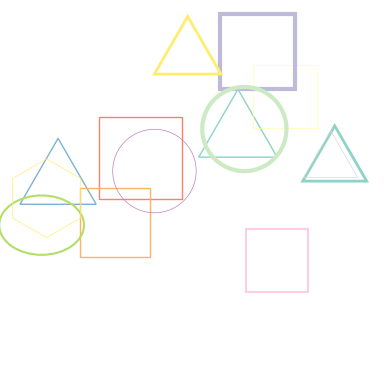[{"shape": "triangle", "thickness": 2, "radius": 0.48, "center": [0.869, 0.577]}, {"shape": "triangle", "thickness": 1, "radius": 0.59, "center": [0.618, 0.651]}, {"shape": "square", "thickness": 0.5, "radius": 0.41, "center": [0.74, 0.749]}, {"shape": "square", "thickness": 3, "radius": 0.49, "center": [0.669, 0.865]}, {"shape": "square", "thickness": 1, "radius": 0.54, "center": [0.365, 0.589]}, {"shape": "triangle", "thickness": 1, "radius": 0.57, "center": [0.151, 0.526]}, {"shape": "square", "thickness": 1, "radius": 0.45, "center": [0.299, 0.423]}, {"shape": "oval", "thickness": 1.5, "radius": 0.55, "center": [0.108, 0.415]}, {"shape": "square", "thickness": 1.5, "radius": 0.4, "center": [0.719, 0.323]}, {"shape": "triangle", "thickness": 0.5, "radius": 0.41, "center": [0.859, 0.579]}, {"shape": "circle", "thickness": 0.5, "radius": 0.54, "center": [0.401, 0.556]}, {"shape": "circle", "thickness": 3, "radius": 0.55, "center": [0.635, 0.665]}, {"shape": "triangle", "thickness": 2, "radius": 0.5, "center": [0.487, 0.857]}, {"shape": "hexagon", "thickness": 0.5, "radius": 0.51, "center": [0.121, 0.485]}]